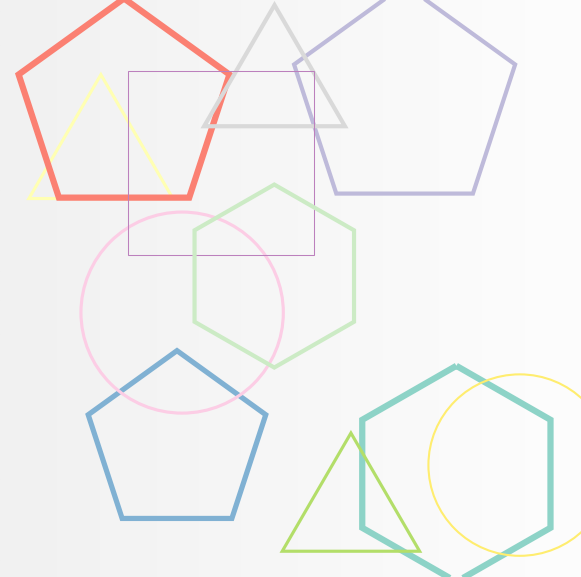[{"shape": "hexagon", "thickness": 3, "radius": 0.93, "center": [0.785, 0.179]}, {"shape": "triangle", "thickness": 1.5, "radius": 0.72, "center": [0.174, 0.727]}, {"shape": "pentagon", "thickness": 2, "radius": 1.0, "center": [0.696, 0.826]}, {"shape": "pentagon", "thickness": 3, "radius": 0.95, "center": [0.213, 0.811]}, {"shape": "pentagon", "thickness": 2.5, "radius": 0.8, "center": [0.304, 0.231]}, {"shape": "triangle", "thickness": 1.5, "radius": 0.68, "center": [0.604, 0.113]}, {"shape": "circle", "thickness": 1.5, "radius": 0.87, "center": [0.313, 0.458]}, {"shape": "triangle", "thickness": 2, "radius": 0.7, "center": [0.472, 0.85]}, {"shape": "square", "thickness": 0.5, "radius": 0.8, "center": [0.38, 0.717]}, {"shape": "hexagon", "thickness": 2, "radius": 0.79, "center": [0.472, 0.521]}, {"shape": "circle", "thickness": 1, "radius": 0.79, "center": [0.894, 0.194]}]